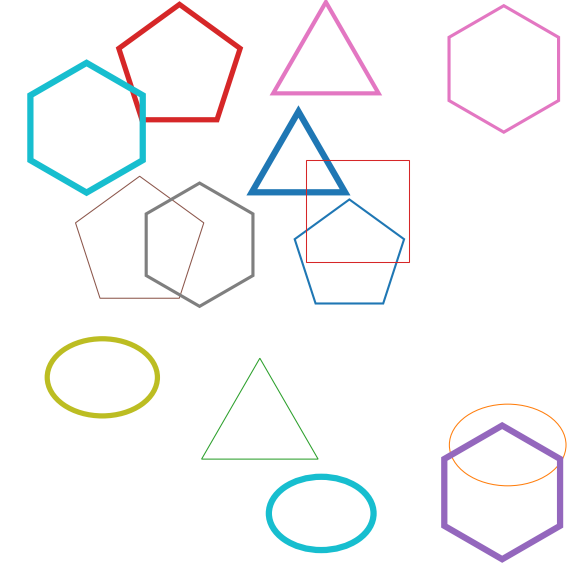[{"shape": "triangle", "thickness": 3, "radius": 0.47, "center": [0.517, 0.713]}, {"shape": "pentagon", "thickness": 1, "radius": 0.5, "center": [0.605, 0.554]}, {"shape": "oval", "thickness": 0.5, "radius": 0.5, "center": [0.879, 0.229]}, {"shape": "triangle", "thickness": 0.5, "radius": 0.58, "center": [0.45, 0.262]}, {"shape": "pentagon", "thickness": 2.5, "radius": 0.55, "center": [0.311, 0.881]}, {"shape": "square", "thickness": 0.5, "radius": 0.44, "center": [0.619, 0.634]}, {"shape": "hexagon", "thickness": 3, "radius": 0.58, "center": [0.87, 0.147]}, {"shape": "pentagon", "thickness": 0.5, "radius": 0.58, "center": [0.242, 0.577]}, {"shape": "hexagon", "thickness": 1.5, "radius": 0.55, "center": [0.872, 0.88]}, {"shape": "triangle", "thickness": 2, "radius": 0.53, "center": [0.564, 0.89]}, {"shape": "hexagon", "thickness": 1.5, "radius": 0.53, "center": [0.346, 0.575]}, {"shape": "oval", "thickness": 2.5, "radius": 0.48, "center": [0.177, 0.346]}, {"shape": "hexagon", "thickness": 3, "radius": 0.56, "center": [0.15, 0.778]}, {"shape": "oval", "thickness": 3, "radius": 0.45, "center": [0.556, 0.11]}]